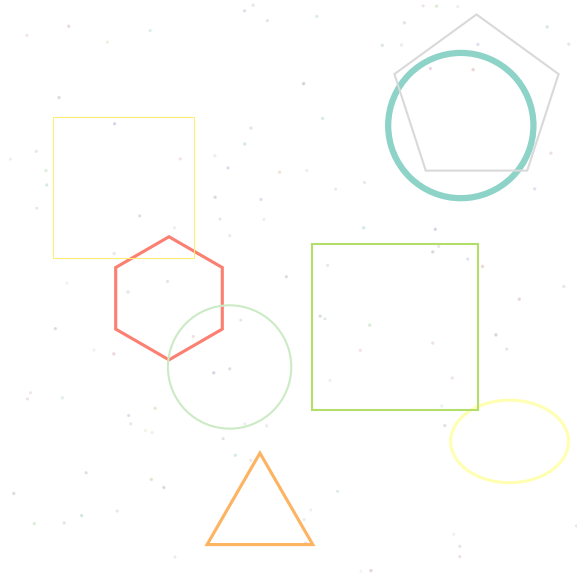[{"shape": "circle", "thickness": 3, "radius": 0.63, "center": [0.798, 0.782]}, {"shape": "oval", "thickness": 1.5, "radius": 0.51, "center": [0.882, 0.235]}, {"shape": "hexagon", "thickness": 1.5, "radius": 0.53, "center": [0.293, 0.483]}, {"shape": "triangle", "thickness": 1.5, "radius": 0.53, "center": [0.45, 0.109]}, {"shape": "square", "thickness": 1, "radius": 0.72, "center": [0.684, 0.433]}, {"shape": "pentagon", "thickness": 1, "radius": 0.75, "center": [0.825, 0.825]}, {"shape": "circle", "thickness": 1, "radius": 0.53, "center": [0.398, 0.364]}, {"shape": "square", "thickness": 0.5, "radius": 0.61, "center": [0.214, 0.674]}]